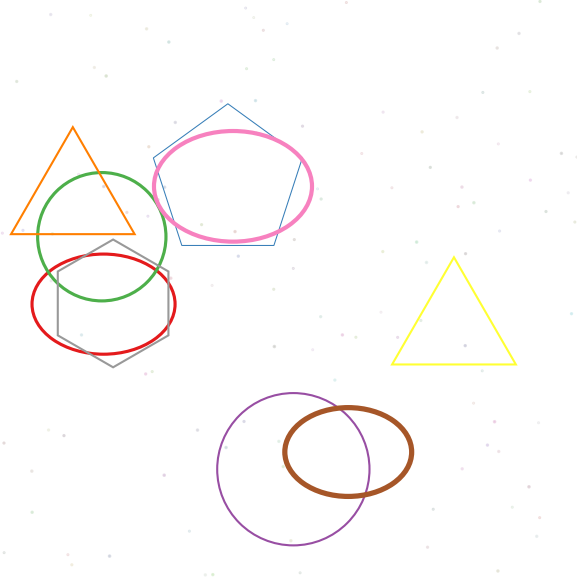[{"shape": "oval", "thickness": 1.5, "radius": 0.62, "center": [0.179, 0.472]}, {"shape": "pentagon", "thickness": 0.5, "radius": 0.68, "center": [0.395, 0.684]}, {"shape": "circle", "thickness": 1.5, "radius": 0.56, "center": [0.176, 0.589]}, {"shape": "circle", "thickness": 1, "radius": 0.66, "center": [0.508, 0.187]}, {"shape": "triangle", "thickness": 1, "radius": 0.62, "center": [0.126, 0.655]}, {"shape": "triangle", "thickness": 1, "radius": 0.62, "center": [0.786, 0.43]}, {"shape": "oval", "thickness": 2.5, "radius": 0.55, "center": [0.603, 0.216]}, {"shape": "oval", "thickness": 2, "radius": 0.68, "center": [0.403, 0.676]}, {"shape": "hexagon", "thickness": 1, "radius": 0.55, "center": [0.196, 0.474]}]